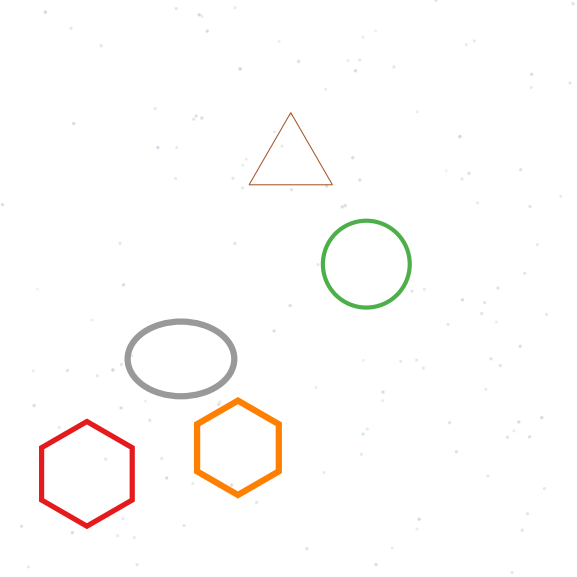[{"shape": "hexagon", "thickness": 2.5, "radius": 0.45, "center": [0.15, 0.179]}, {"shape": "circle", "thickness": 2, "radius": 0.38, "center": [0.634, 0.542]}, {"shape": "hexagon", "thickness": 3, "radius": 0.41, "center": [0.412, 0.224]}, {"shape": "triangle", "thickness": 0.5, "radius": 0.42, "center": [0.503, 0.721]}, {"shape": "oval", "thickness": 3, "radius": 0.46, "center": [0.313, 0.378]}]